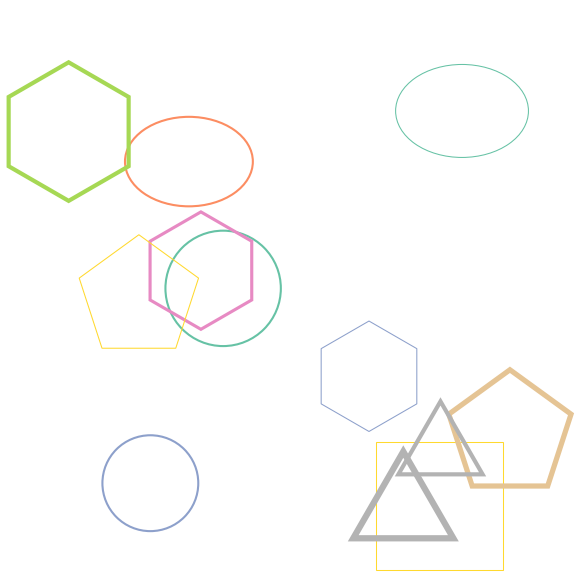[{"shape": "circle", "thickness": 1, "radius": 0.5, "center": [0.386, 0.5]}, {"shape": "oval", "thickness": 0.5, "radius": 0.58, "center": [0.8, 0.807]}, {"shape": "oval", "thickness": 1, "radius": 0.55, "center": [0.327, 0.719]}, {"shape": "circle", "thickness": 1, "radius": 0.42, "center": [0.26, 0.162]}, {"shape": "hexagon", "thickness": 0.5, "radius": 0.48, "center": [0.639, 0.348]}, {"shape": "hexagon", "thickness": 1.5, "radius": 0.51, "center": [0.348, 0.531]}, {"shape": "hexagon", "thickness": 2, "radius": 0.6, "center": [0.119, 0.771]}, {"shape": "pentagon", "thickness": 0.5, "radius": 0.54, "center": [0.24, 0.484]}, {"shape": "square", "thickness": 0.5, "radius": 0.55, "center": [0.761, 0.123]}, {"shape": "pentagon", "thickness": 2.5, "radius": 0.56, "center": [0.883, 0.248]}, {"shape": "triangle", "thickness": 2, "radius": 0.42, "center": [0.763, 0.22]}, {"shape": "triangle", "thickness": 3, "radius": 0.5, "center": [0.698, 0.117]}]